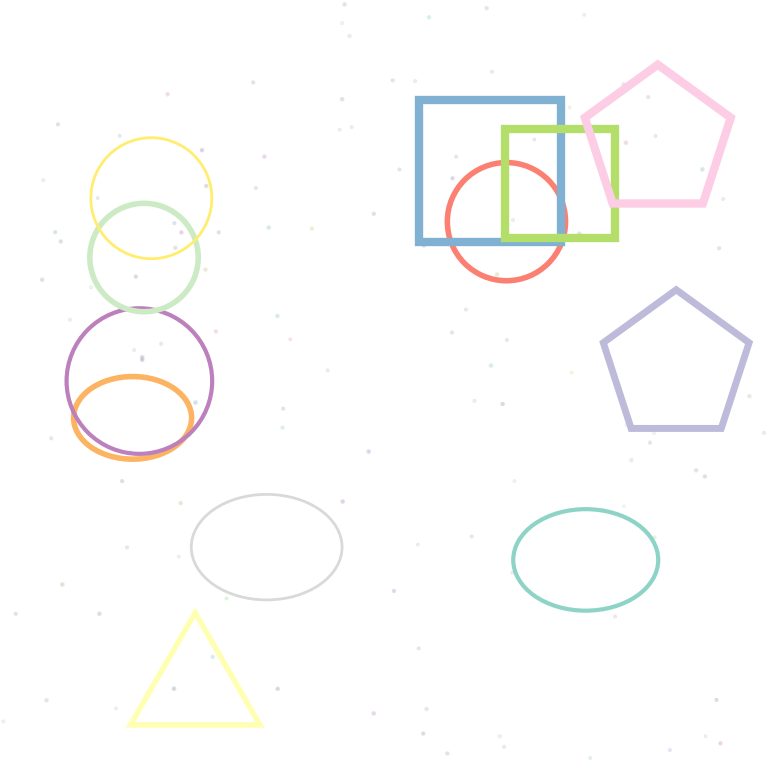[{"shape": "oval", "thickness": 1.5, "radius": 0.47, "center": [0.761, 0.273]}, {"shape": "triangle", "thickness": 2, "radius": 0.49, "center": [0.253, 0.107]}, {"shape": "pentagon", "thickness": 2.5, "radius": 0.5, "center": [0.878, 0.524]}, {"shape": "circle", "thickness": 2, "radius": 0.38, "center": [0.658, 0.712]}, {"shape": "square", "thickness": 3, "radius": 0.46, "center": [0.637, 0.778]}, {"shape": "oval", "thickness": 2, "radius": 0.38, "center": [0.172, 0.457]}, {"shape": "square", "thickness": 3, "radius": 0.35, "center": [0.727, 0.762]}, {"shape": "pentagon", "thickness": 3, "radius": 0.5, "center": [0.854, 0.816]}, {"shape": "oval", "thickness": 1, "radius": 0.49, "center": [0.346, 0.289]}, {"shape": "circle", "thickness": 1.5, "radius": 0.47, "center": [0.181, 0.505]}, {"shape": "circle", "thickness": 2, "radius": 0.35, "center": [0.187, 0.666]}, {"shape": "circle", "thickness": 1, "radius": 0.39, "center": [0.197, 0.743]}]